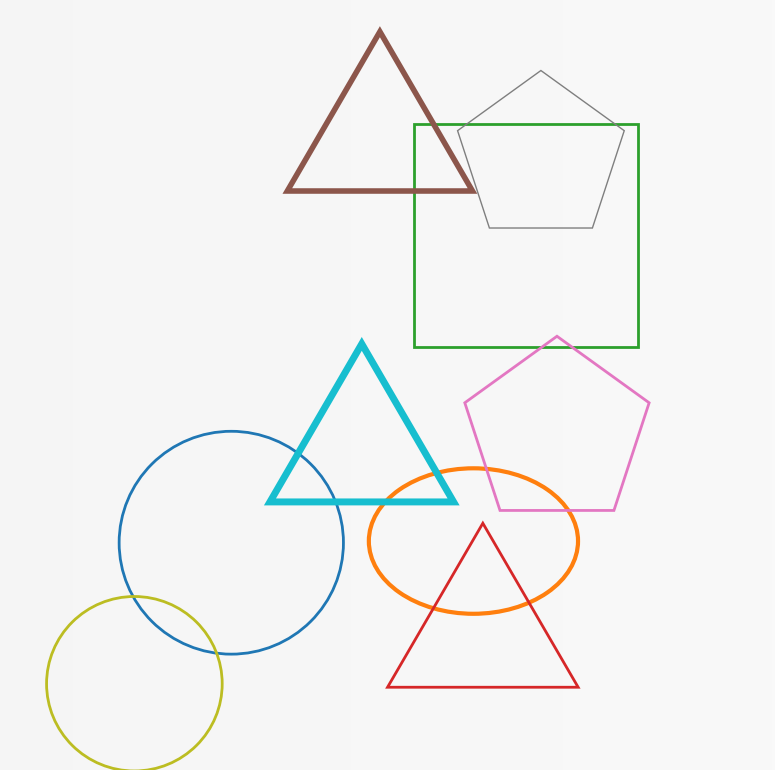[{"shape": "circle", "thickness": 1, "radius": 0.72, "center": [0.298, 0.295]}, {"shape": "oval", "thickness": 1.5, "radius": 0.67, "center": [0.611, 0.297]}, {"shape": "square", "thickness": 1, "radius": 0.72, "center": [0.678, 0.694]}, {"shape": "triangle", "thickness": 1, "radius": 0.71, "center": [0.623, 0.178]}, {"shape": "triangle", "thickness": 2, "radius": 0.69, "center": [0.49, 0.821]}, {"shape": "pentagon", "thickness": 1, "radius": 0.63, "center": [0.719, 0.438]}, {"shape": "pentagon", "thickness": 0.5, "radius": 0.57, "center": [0.698, 0.795]}, {"shape": "circle", "thickness": 1, "radius": 0.57, "center": [0.173, 0.112]}, {"shape": "triangle", "thickness": 2.5, "radius": 0.68, "center": [0.467, 0.417]}]